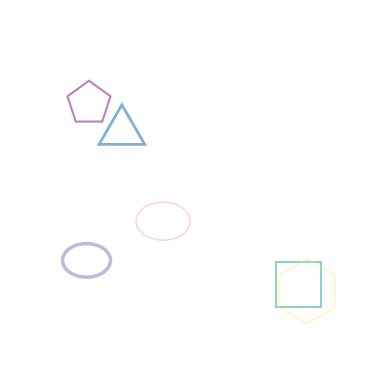[{"shape": "square", "thickness": 1.5, "radius": 0.29, "center": [0.774, 0.262]}, {"shape": "oval", "thickness": 2.5, "radius": 0.31, "center": [0.225, 0.324]}, {"shape": "triangle", "thickness": 2, "radius": 0.34, "center": [0.317, 0.659]}, {"shape": "oval", "thickness": 1, "radius": 0.35, "center": [0.424, 0.425]}, {"shape": "pentagon", "thickness": 1.5, "radius": 0.29, "center": [0.231, 0.732]}, {"shape": "hexagon", "thickness": 0.5, "radius": 0.42, "center": [0.797, 0.243]}]